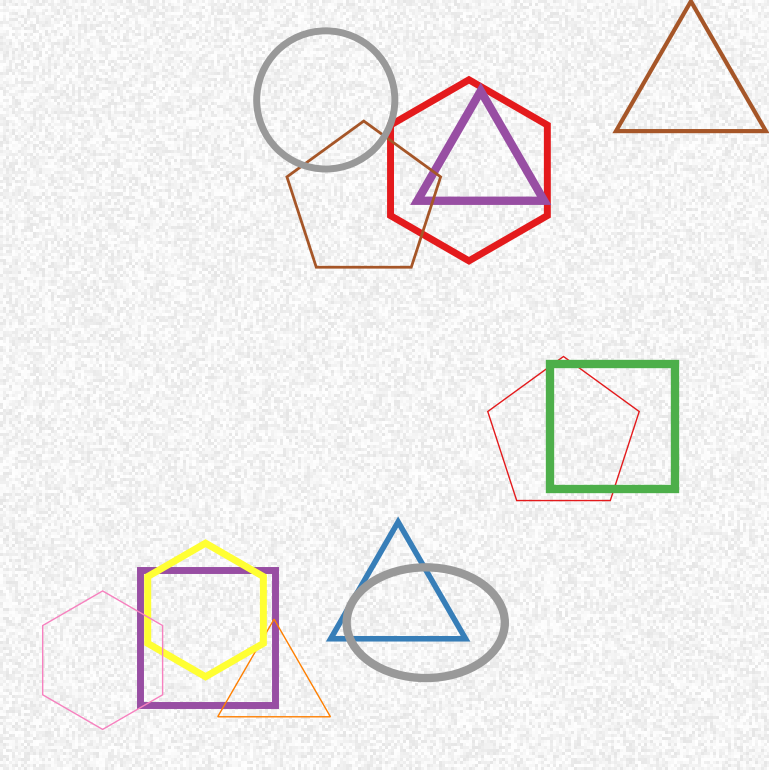[{"shape": "hexagon", "thickness": 2.5, "radius": 0.59, "center": [0.609, 0.779]}, {"shape": "pentagon", "thickness": 0.5, "radius": 0.52, "center": [0.732, 0.434]}, {"shape": "triangle", "thickness": 2, "radius": 0.51, "center": [0.517, 0.221]}, {"shape": "square", "thickness": 3, "radius": 0.4, "center": [0.796, 0.446]}, {"shape": "triangle", "thickness": 3, "radius": 0.48, "center": [0.624, 0.787]}, {"shape": "square", "thickness": 2.5, "radius": 0.44, "center": [0.27, 0.172]}, {"shape": "triangle", "thickness": 0.5, "radius": 0.42, "center": [0.356, 0.111]}, {"shape": "hexagon", "thickness": 2.5, "radius": 0.43, "center": [0.267, 0.208]}, {"shape": "pentagon", "thickness": 1, "radius": 0.52, "center": [0.472, 0.738]}, {"shape": "triangle", "thickness": 1.5, "radius": 0.56, "center": [0.897, 0.886]}, {"shape": "hexagon", "thickness": 0.5, "radius": 0.45, "center": [0.133, 0.143]}, {"shape": "circle", "thickness": 2.5, "radius": 0.45, "center": [0.423, 0.87]}, {"shape": "oval", "thickness": 3, "radius": 0.51, "center": [0.553, 0.191]}]